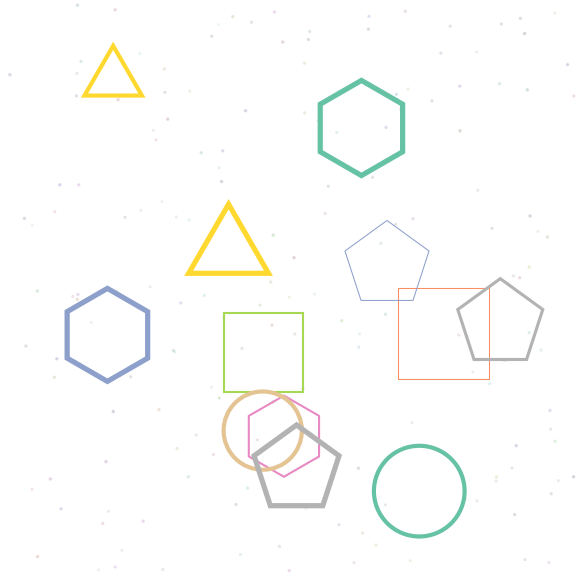[{"shape": "circle", "thickness": 2, "radius": 0.39, "center": [0.726, 0.149]}, {"shape": "hexagon", "thickness": 2.5, "radius": 0.41, "center": [0.626, 0.778]}, {"shape": "square", "thickness": 0.5, "radius": 0.39, "center": [0.768, 0.422]}, {"shape": "pentagon", "thickness": 0.5, "radius": 0.38, "center": [0.67, 0.541]}, {"shape": "hexagon", "thickness": 2.5, "radius": 0.4, "center": [0.186, 0.419]}, {"shape": "hexagon", "thickness": 1, "radius": 0.35, "center": [0.492, 0.244]}, {"shape": "square", "thickness": 1, "radius": 0.34, "center": [0.456, 0.388]}, {"shape": "triangle", "thickness": 2, "radius": 0.29, "center": [0.196, 0.862]}, {"shape": "triangle", "thickness": 2.5, "radius": 0.4, "center": [0.396, 0.566]}, {"shape": "circle", "thickness": 2, "radius": 0.34, "center": [0.455, 0.254]}, {"shape": "pentagon", "thickness": 2.5, "radius": 0.39, "center": [0.514, 0.186]}, {"shape": "pentagon", "thickness": 1.5, "radius": 0.39, "center": [0.866, 0.439]}]